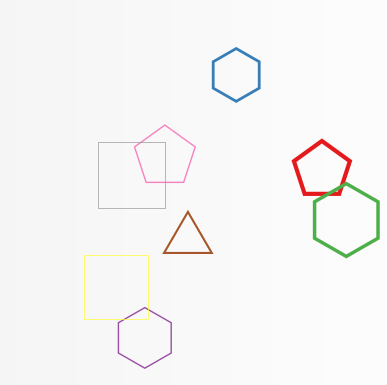[{"shape": "pentagon", "thickness": 3, "radius": 0.38, "center": [0.831, 0.558]}, {"shape": "hexagon", "thickness": 2, "radius": 0.34, "center": [0.61, 0.805]}, {"shape": "hexagon", "thickness": 2.5, "radius": 0.47, "center": [0.894, 0.429]}, {"shape": "hexagon", "thickness": 1, "radius": 0.39, "center": [0.374, 0.122]}, {"shape": "square", "thickness": 0.5, "radius": 0.41, "center": [0.301, 0.254]}, {"shape": "triangle", "thickness": 1.5, "radius": 0.36, "center": [0.485, 0.379]}, {"shape": "pentagon", "thickness": 1, "radius": 0.41, "center": [0.425, 0.593]}, {"shape": "square", "thickness": 0.5, "radius": 0.43, "center": [0.34, 0.546]}]